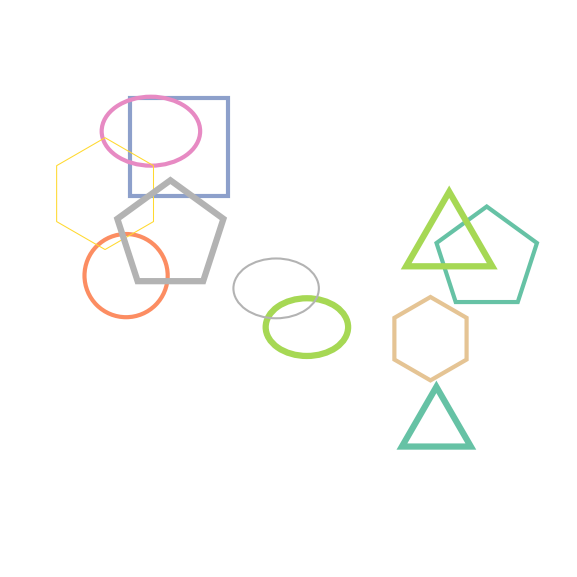[{"shape": "pentagon", "thickness": 2, "radius": 0.46, "center": [0.843, 0.55]}, {"shape": "triangle", "thickness": 3, "radius": 0.34, "center": [0.756, 0.26]}, {"shape": "circle", "thickness": 2, "radius": 0.36, "center": [0.218, 0.522]}, {"shape": "square", "thickness": 2, "radius": 0.42, "center": [0.31, 0.745]}, {"shape": "oval", "thickness": 2, "radius": 0.43, "center": [0.261, 0.772]}, {"shape": "triangle", "thickness": 3, "radius": 0.43, "center": [0.778, 0.581]}, {"shape": "oval", "thickness": 3, "radius": 0.36, "center": [0.531, 0.433]}, {"shape": "hexagon", "thickness": 0.5, "radius": 0.48, "center": [0.182, 0.664]}, {"shape": "hexagon", "thickness": 2, "radius": 0.36, "center": [0.745, 0.413]}, {"shape": "oval", "thickness": 1, "radius": 0.37, "center": [0.478, 0.5]}, {"shape": "pentagon", "thickness": 3, "radius": 0.48, "center": [0.295, 0.59]}]